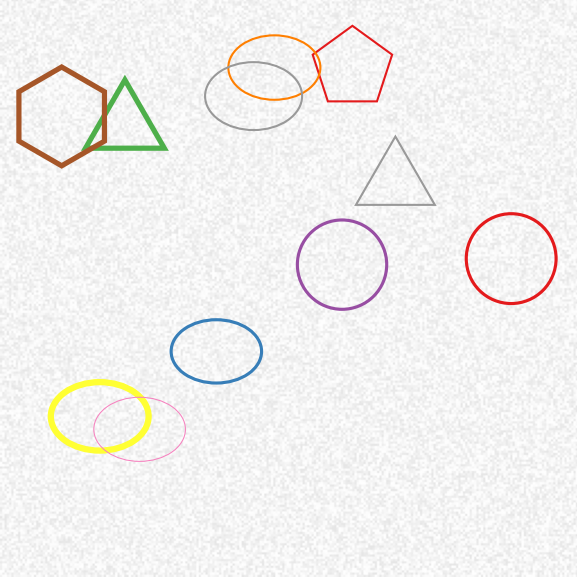[{"shape": "pentagon", "thickness": 1, "radius": 0.36, "center": [0.61, 0.882]}, {"shape": "circle", "thickness": 1.5, "radius": 0.39, "center": [0.885, 0.551]}, {"shape": "oval", "thickness": 1.5, "radius": 0.39, "center": [0.375, 0.391]}, {"shape": "triangle", "thickness": 2.5, "radius": 0.39, "center": [0.216, 0.782]}, {"shape": "circle", "thickness": 1.5, "radius": 0.39, "center": [0.592, 0.541]}, {"shape": "oval", "thickness": 1, "radius": 0.4, "center": [0.475, 0.882]}, {"shape": "oval", "thickness": 3, "radius": 0.42, "center": [0.173, 0.278]}, {"shape": "hexagon", "thickness": 2.5, "radius": 0.43, "center": [0.107, 0.798]}, {"shape": "oval", "thickness": 0.5, "radius": 0.4, "center": [0.242, 0.256]}, {"shape": "oval", "thickness": 1, "radius": 0.42, "center": [0.439, 0.833]}, {"shape": "triangle", "thickness": 1, "radius": 0.39, "center": [0.685, 0.684]}]